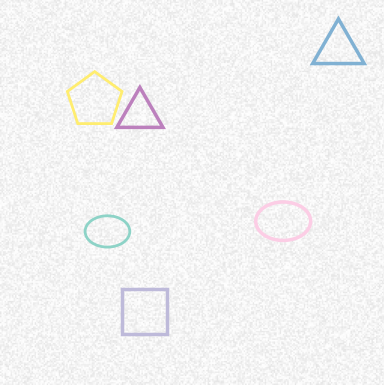[{"shape": "oval", "thickness": 2, "radius": 0.29, "center": [0.279, 0.399]}, {"shape": "square", "thickness": 2.5, "radius": 0.29, "center": [0.374, 0.192]}, {"shape": "triangle", "thickness": 2.5, "radius": 0.39, "center": [0.879, 0.874]}, {"shape": "oval", "thickness": 2.5, "radius": 0.36, "center": [0.736, 0.425]}, {"shape": "triangle", "thickness": 2.5, "radius": 0.35, "center": [0.363, 0.704]}, {"shape": "pentagon", "thickness": 2, "radius": 0.37, "center": [0.246, 0.739]}]